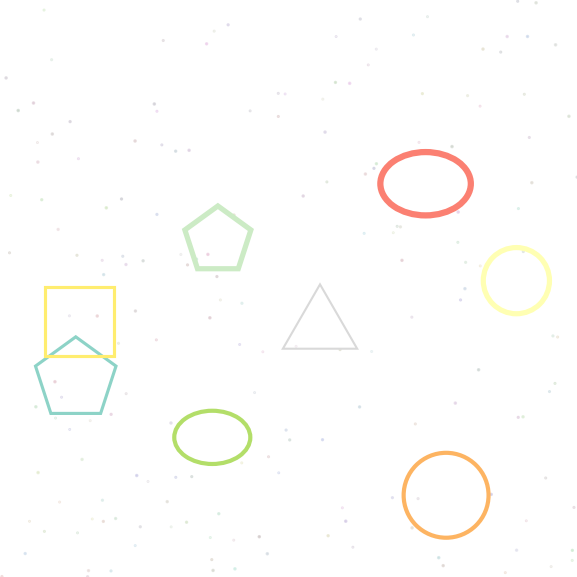[{"shape": "pentagon", "thickness": 1.5, "radius": 0.37, "center": [0.131, 0.343]}, {"shape": "circle", "thickness": 2.5, "radius": 0.29, "center": [0.894, 0.513]}, {"shape": "oval", "thickness": 3, "radius": 0.39, "center": [0.737, 0.681]}, {"shape": "circle", "thickness": 2, "radius": 0.37, "center": [0.772, 0.142]}, {"shape": "oval", "thickness": 2, "radius": 0.33, "center": [0.368, 0.242]}, {"shape": "triangle", "thickness": 1, "radius": 0.37, "center": [0.554, 0.432]}, {"shape": "pentagon", "thickness": 2.5, "radius": 0.3, "center": [0.377, 0.582]}, {"shape": "square", "thickness": 1.5, "radius": 0.3, "center": [0.138, 0.443]}]